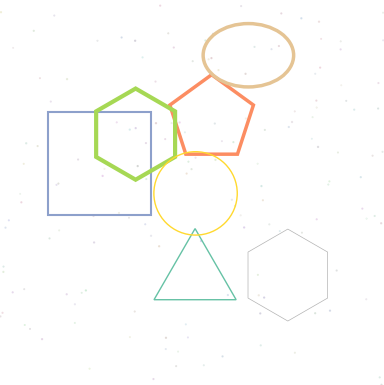[{"shape": "triangle", "thickness": 1, "radius": 0.62, "center": [0.507, 0.283]}, {"shape": "pentagon", "thickness": 2.5, "radius": 0.57, "center": [0.55, 0.692]}, {"shape": "square", "thickness": 1.5, "radius": 0.67, "center": [0.258, 0.575]}, {"shape": "hexagon", "thickness": 3, "radius": 0.59, "center": [0.352, 0.652]}, {"shape": "circle", "thickness": 1, "radius": 0.54, "center": [0.508, 0.498]}, {"shape": "oval", "thickness": 2.5, "radius": 0.59, "center": [0.645, 0.856]}, {"shape": "hexagon", "thickness": 0.5, "radius": 0.6, "center": [0.748, 0.286]}]